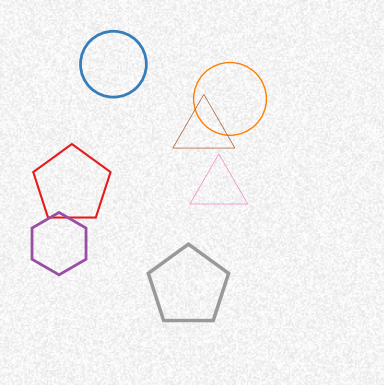[{"shape": "pentagon", "thickness": 1.5, "radius": 0.53, "center": [0.187, 0.52]}, {"shape": "circle", "thickness": 2, "radius": 0.43, "center": [0.295, 0.833]}, {"shape": "hexagon", "thickness": 2, "radius": 0.4, "center": [0.153, 0.367]}, {"shape": "circle", "thickness": 1, "radius": 0.47, "center": [0.597, 0.743]}, {"shape": "triangle", "thickness": 0.5, "radius": 0.47, "center": [0.529, 0.662]}, {"shape": "triangle", "thickness": 0.5, "radius": 0.43, "center": [0.568, 0.513]}, {"shape": "pentagon", "thickness": 2.5, "radius": 0.55, "center": [0.489, 0.256]}]